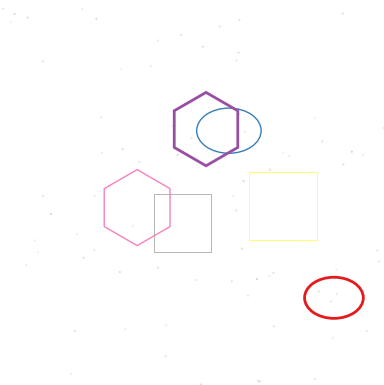[{"shape": "oval", "thickness": 2, "radius": 0.38, "center": [0.867, 0.226]}, {"shape": "oval", "thickness": 1, "radius": 0.42, "center": [0.595, 0.661]}, {"shape": "hexagon", "thickness": 2, "radius": 0.48, "center": [0.535, 0.665]}, {"shape": "square", "thickness": 0.5, "radius": 0.44, "center": [0.734, 0.466]}, {"shape": "hexagon", "thickness": 1, "radius": 0.49, "center": [0.356, 0.461]}, {"shape": "square", "thickness": 0.5, "radius": 0.37, "center": [0.474, 0.421]}]